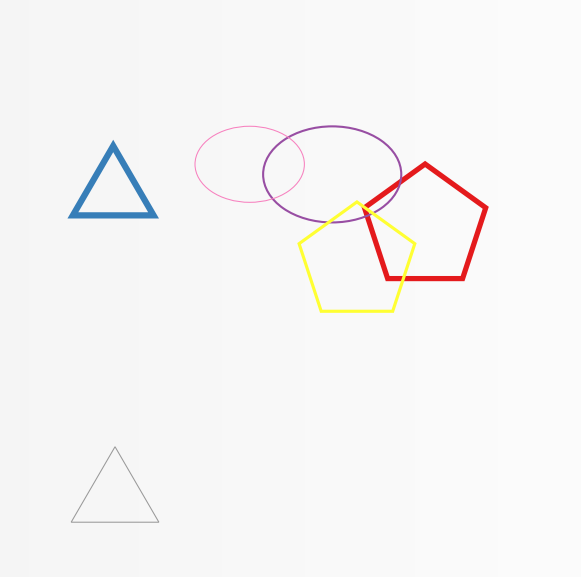[{"shape": "pentagon", "thickness": 2.5, "radius": 0.55, "center": [0.731, 0.605]}, {"shape": "triangle", "thickness": 3, "radius": 0.4, "center": [0.195, 0.666]}, {"shape": "oval", "thickness": 1, "radius": 0.59, "center": [0.572, 0.697]}, {"shape": "pentagon", "thickness": 1.5, "radius": 0.52, "center": [0.614, 0.545]}, {"shape": "oval", "thickness": 0.5, "radius": 0.47, "center": [0.43, 0.715]}, {"shape": "triangle", "thickness": 0.5, "radius": 0.44, "center": [0.198, 0.138]}]